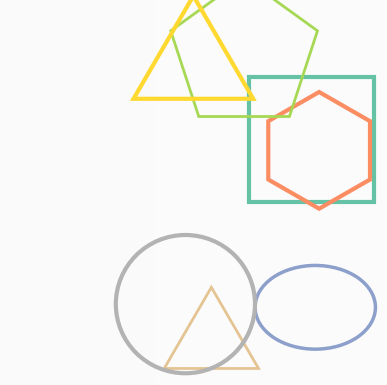[{"shape": "square", "thickness": 3, "radius": 0.81, "center": [0.804, 0.638]}, {"shape": "hexagon", "thickness": 3, "radius": 0.76, "center": [0.824, 0.609]}, {"shape": "oval", "thickness": 2.5, "radius": 0.78, "center": [0.814, 0.202]}, {"shape": "pentagon", "thickness": 2, "radius": 1.0, "center": [0.63, 0.858]}, {"shape": "triangle", "thickness": 3, "radius": 0.89, "center": [0.499, 0.833]}, {"shape": "triangle", "thickness": 2, "radius": 0.7, "center": [0.545, 0.113]}, {"shape": "circle", "thickness": 3, "radius": 0.9, "center": [0.478, 0.21]}]